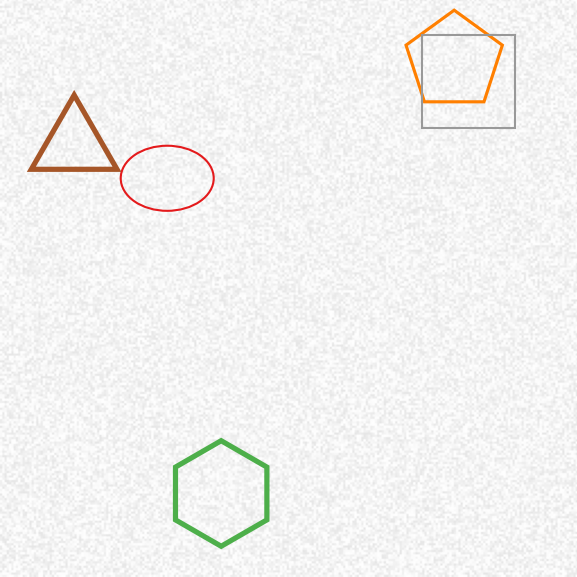[{"shape": "oval", "thickness": 1, "radius": 0.4, "center": [0.29, 0.69]}, {"shape": "hexagon", "thickness": 2.5, "radius": 0.46, "center": [0.383, 0.145]}, {"shape": "pentagon", "thickness": 1.5, "radius": 0.44, "center": [0.786, 0.894]}, {"shape": "triangle", "thickness": 2.5, "radius": 0.43, "center": [0.128, 0.749]}, {"shape": "square", "thickness": 1, "radius": 0.4, "center": [0.811, 0.859]}]